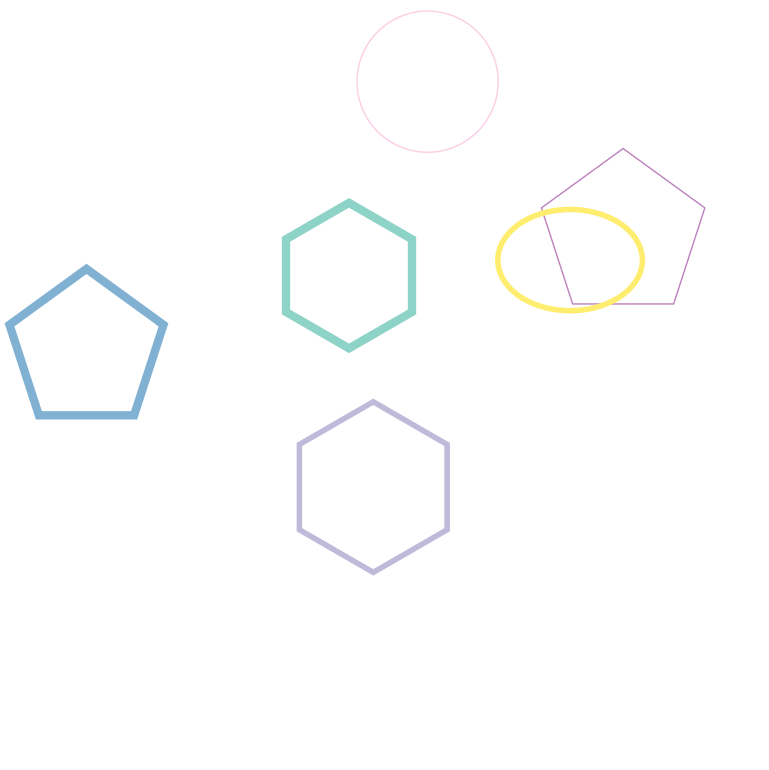[{"shape": "hexagon", "thickness": 3, "radius": 0.47, "center": [0.453, 0.642]}, {"shape": "hexagon", "thickness": 2, "radius": 0.55, "center": [0.485, 0.367]}, {"shape": "pentagon", "thickness": 3, "radius": 0.53, "center": [0.112, 0.546]}, {"shape": "circle", "thickness": 0.5, "radius": 0.46, "center": [0.555, 0.894]}, {"shape": "pentagon", "thickness": 0.5, "radius": 0.56, "center": [0.809, 0.696]}, {"shape": "oval", "thickness": 2, "radius": 0.47, "center": [0.74, 0.662]}]